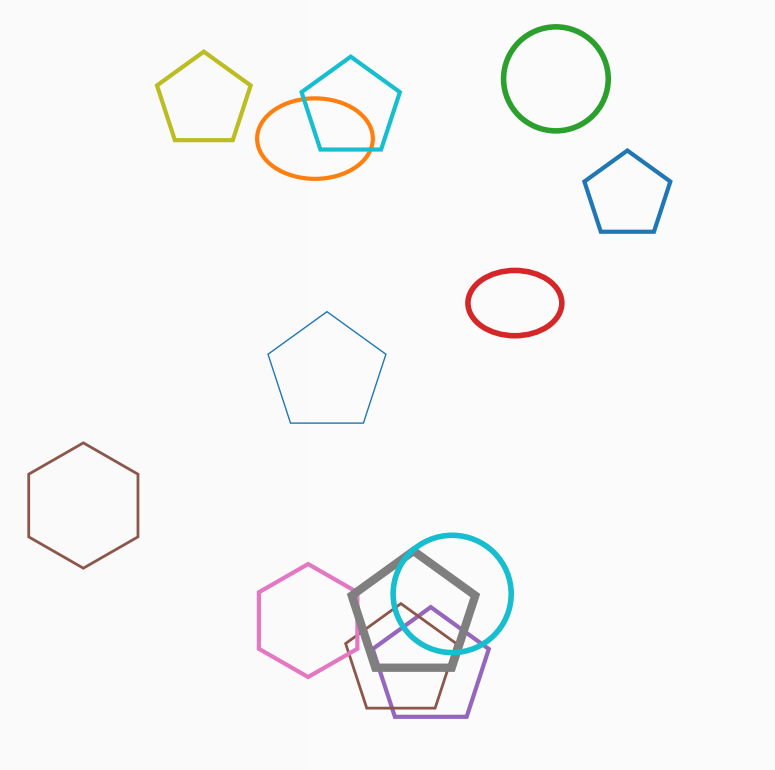[{"shape": "pentagon", "thickness": 1.5, "radius": 0.29, "center": [0.81, 0.746]}, {"shape": "pentagon", "thickness": 0.5, "radius": 0.4, "center": [0.422, 0.515]}, {"shape": "oval", "thickness": 1.5, "radius": 0.37, "center": [0.406, 0.82]}, {"shape": "circle", "thickness": 2, "radius": 0.34, "center": [0.717, 0.898]}, {"shape": "oval", "thickness": 2, "radius": 0.3, "center": [0.664, 0.606]}, {"shape": "pentagon", "thickness": 1.5, "radius": 0.39, "center": [0.556, 0.133]}, {"shape": "pentagon", "thickness": 1, "radius": 0.38, "center": [0.517, 0.141]}, {"shape": "hexagon", "thickness": 1, "radius": 0.41, "center": [0.108, 0.343]}, {"shape": "hexagon", "thickness": 1.5, "radius": 0.37, "center": [0.398, 0.194]}, {"shape": "pentagon", "thickness": 3, "radius": 0.42, "center": [0.534, 0.201]}, {"shape": "pentagon", "thickness": 1.5, "radius": 0.32, "center": [0.263, 0.869]}, {"shape": "pentagon", "thickness": 1.5, "radius": 0.33, "center": [0.453, 0.86]}, {"shape": "circle", "thickness": 2, "radius": 0.38, "center": [0.583, 0.229]}]